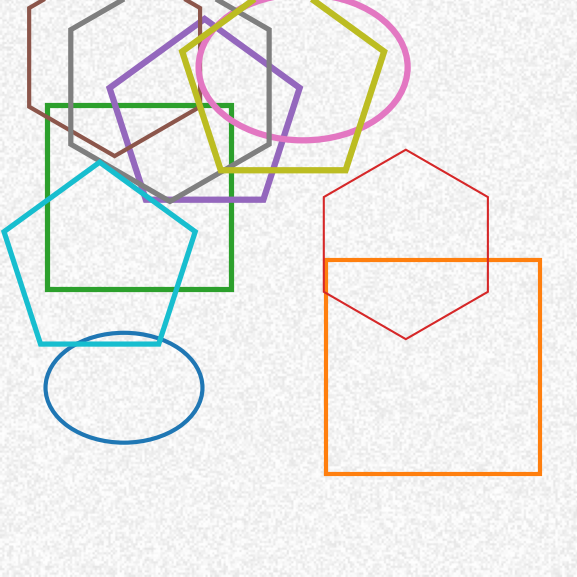[{"shape": "oval", "thickness": 2, "radius": 0.68, "center": [0.215, 0.328]}, {"shape": "square", "thickness": 2, "radius": 0.93, "center": [0.75, 0.363]}, {"shape": "square", "thickness": 2.5, "radius": 0.79, "center": [0.241, 0.658]}, {"shape": "hexagon", "thickness": 1, "radius": 0.82, "center": [0.703, 0.576]}, {"shape": "pentagon", "thickness": 3, "radius": 0.87, "center": [0.354, 0.793]}, {"shape": "hexagon", "thickness": 2, "radius": 0.85, "center": [0.198, 0.9]}, {"shape": "oval", "thickness": 3, "radius": 0.9, "center": [0.525, 0.883]}, {"shape": "hexagon", "thickness": 2.5, "radius": 0.99, "center": [0.294, 0.849]}, {"shape": "pentagon", "thickness": 3, "radius": 0.92, "center": [0.49, 0.853]}, {"shape": "pentagon", "thickness": 2.5, "radius": 0.87, "center": [0.172, 0.544]}]